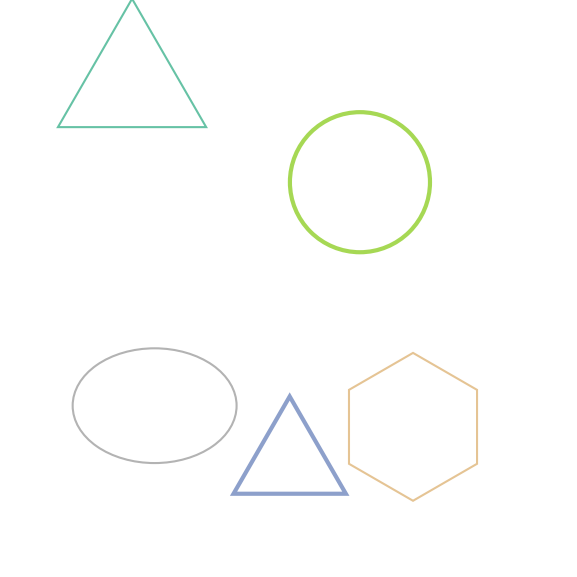[{"shape": "triangle", "thickness": 1, "radius": 0.74, "center": [0.229, 0.853]}, {"shape": "triangle", "thickness": 2, "radius": 0.56, "center": [0.502, 0.2]}, {"shape": "circle", "thickness": 2, "radius": 0.61, "center": [0.623, 0.684]}, {"shape": "hexagon", "thickness": 1, "radius": 0.64, "center": [0.715, 0.26]}, {"shape": "oval", "thickness": 1, "radius": 0.71, "center": [0.268, 0.297]}]